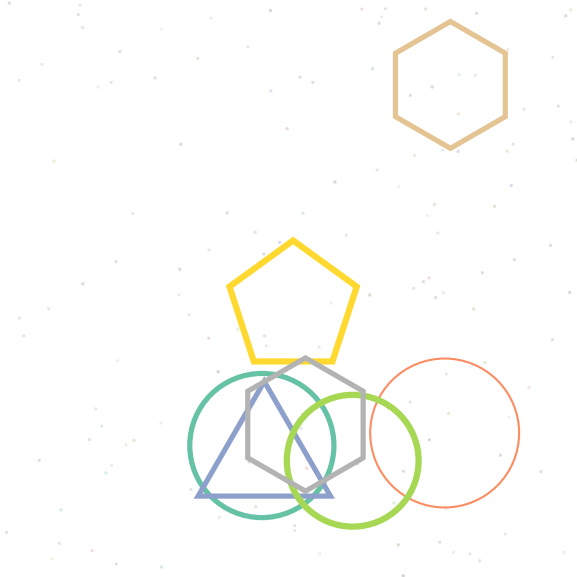[{"shape": "circle", "thickness": 2.5, "radius": 0.62, "center": [0.453, 0.228]}, {"shape": "circle", "thickness": 1, "radius": 0.64, "center": [0.77, 0.249]}, {"shape": "triangle", "thickness": 2.5, "radius": 0.66, "center": [0.458, 0.206]}, {"shape": "circle", "thickness": 3, "radius": 0.57, "center": [0.611, 0.201]}, {"shape": "pentagon", "thickness": 3, "radius": 0.58, "center": [0.508, 0.467]}, {"shape": "hexagon", "thickness": 2.5, "radius": 0.55, "center": [0.78, 0.852]}, {"shape": "hexagon", "thickness": 2.5, "radius": 0.58, "center": [0.529, 0.264]}]